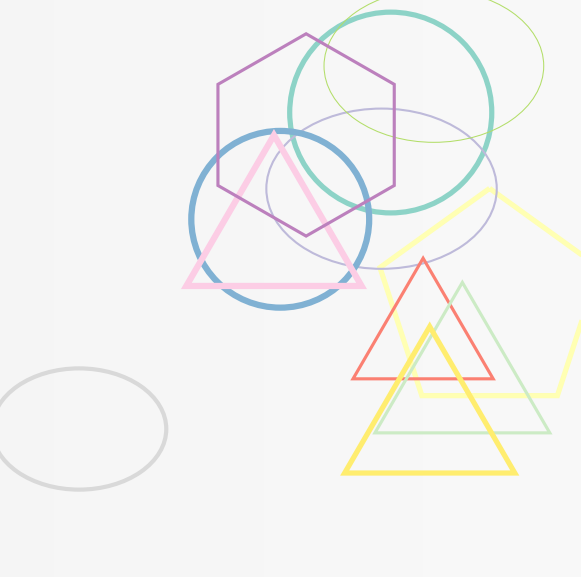[{"shape": "circle", "thickness": 2.5, "radius": 0.87, "center": [0.672, 0.804]}, {"shape": "pentagon", "thickness": 2.5, "radius": 0.99, "center": [0.842, 0.475]}, {"shape": "oval", "thickness": 1, "radius": 0.99, "center": [0.656, 0.672]}, {"shape": "triangle", "thickness": 1.5, "radius": 0.7, "center": [0.728, 0.413]}, {"shape": "circle", "thickness": 3, "radius": 0.77, "center": [0.482, 0.619]}, {"shape": "oval", "thickness": 0.5, "radius": 0.94, "center": [0.746, 0.885]}, {"shape": "triangle", "thickness": 3, "radius": 0.87, "center": [0.471, 0.591]}, {"shape": "oval", "thickness": 2, "radius": 0.75, "center": [0.136, 0.256]}, {"shape": "hexagon", "thickness": 1.5, "radius": 0.88, "center": [0.527, 0.765]}, {"shape": "triangle", "thickness": 1.5, "radius": 0.87, "center": [0.795, 0.336]}, {"shape": "triangle", "thickness": 2.5, "radius": 0.85, "center": [0.739, 0.265]}]